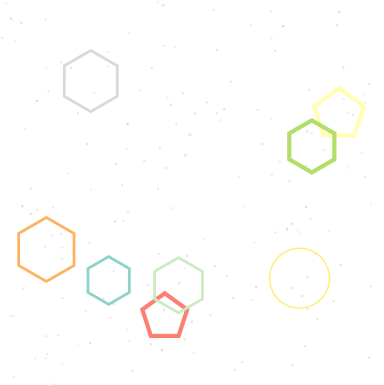[{"shape": "hexagon", "thickness": 2, "radius": 0.31, "center": [0.282, 0.271]}, {"shape": "pentagon", "thickness": 3, "radius": 0.34, "center": [0.881, 0.703]}, {"shape": "pentagon", "thickness": 3, "radius": 0.31, "center": [0.428, 0.177]}, {"shape": "hexagon", "thickness": 2, "radius": 0.42, "center": [0.12, 0.352]}, {"shape": "hexagon", "thickness": 3, "radius": 0.34, "center": [0.81, 0.62]}, {"shape": "hexagon", "thickness": 2, "radius": 0.4, "center": [0.236, 0.79]}, {"shape": "hexagon", "thickness": 2, "radius": 0.36, "center": [0.464, 0.259]}, {"shape": "circle", "thickness": 1, "radius": 0.39, "center": [0.778, 0.277]}]